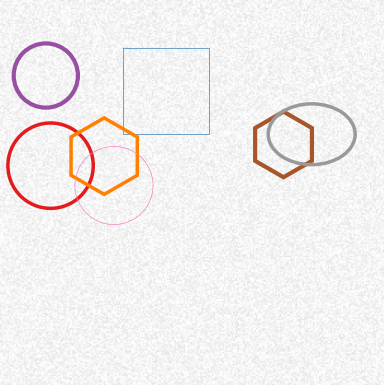[{"shape": "circle", "thickness": 2.5, "radius": 0.55, "center": [0.131, 0.57]}, {"shape": "square", "thickness": 0.5, "radius": 0.56, "center": [0.432, 0.763]}, {"shape": "circle", "thickness": 3, "radius": 0.42, "center": [0.119, 0.804]}, {"shape": "hexagon", "thickness": 2.5, "radius": 0.5, "center": [0.271, 0.594]}, {"shape": "hexagon", "thickness": 3, "radius": 0.43, "center": [0.736, 0.625]}, {"shape": "circle", "thickness": 0.5, "radius": 0.51, "center": [0.296, 0.518]}, {"shape": "oval", "thickness": 2.5, "radius": 0.56, "center": [0.81, 0.651]}]